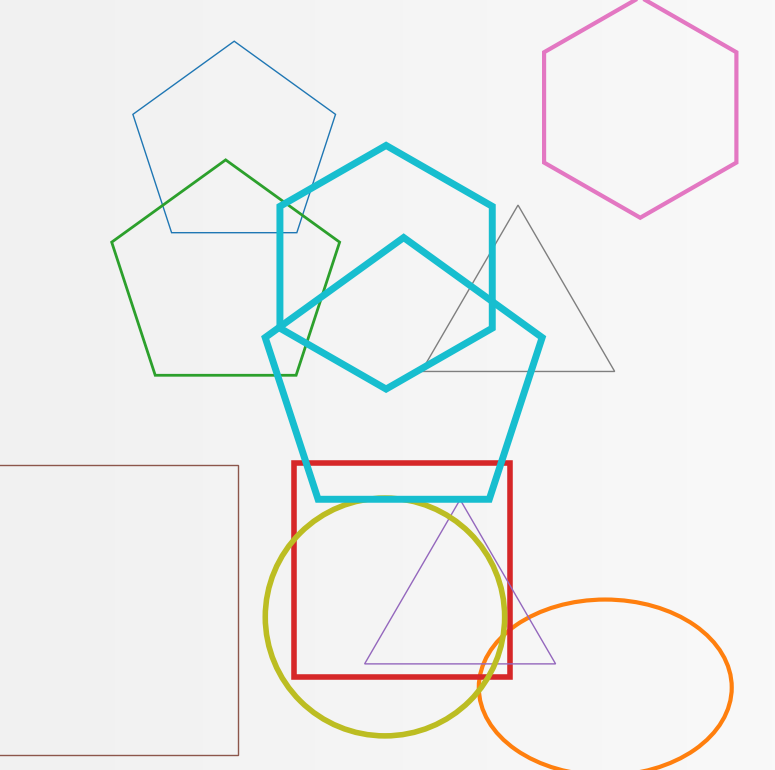[{"shape": "pentagon", "thickness": 0.5, "radius": 0.69, "center": [0.302, 0.809]}, {"shape": "oval", "thickness": 1.5, "radius": 0.82, "center": [0.781, 0.107]}, {"shape": "pentagon", "thickness": 1, "radius": 0.77, "center": [0.291, 0.638]}, {"shape": "square", "thickness": 2, "radius": 0.7, "center": [0.519, 0.259]}, {"shape": "triangle", "thickness": 0.5, "radius": 0.71, "center": [0.594, 0.209]}, {"shape": "square", "thickness": 0.5, "radius": 0.94, "center": [0.119, 0.208]}, {"shape": "hexagon", "thickness": 1.5, "radius": 0.72, "center": [0.826, 0.861]}, {"shape": "triangle", "thickness": 0.5, "radius": 0.72, "center": [0.668, 0.59]}, {"shape": "circle", "thickness": 2, "radius": 0.77, "center": [0.497, 0.199]}, {"shape": "hexagon", "thickness": 2.5, "radius": 0.79, "center": [0.498, 0.653]}, {"shape": "pentagon", "thickness": 2.5, "radius": 0.94, "center": [0.521, 0.504]}]